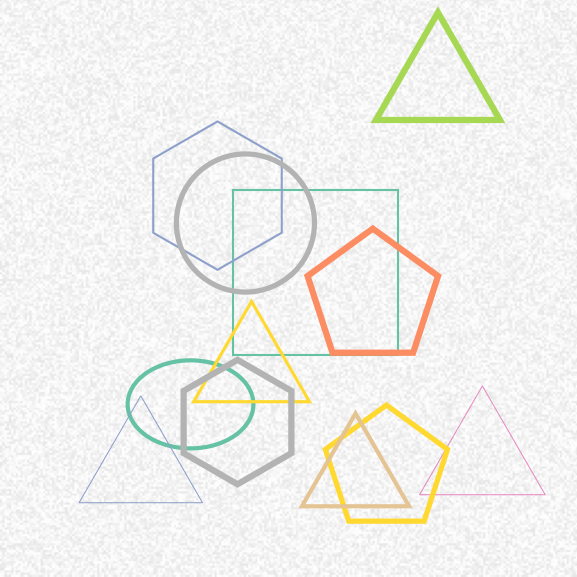[{"shape": "oval", "thickness": 2, "radius": 0.54, "center": [0.33, 0.299]}, {"shape": "square", "thickness": 1, "radius": 0.71, "center": [0.546, 0.528]}, {"shape": "pentagon", "thickness": 3, "radius": 0.59, "center": [0.646, 0.484]}, {"shape": "hexagon", "thickness": 1, "radius": 0.64, "center": [0.377, 0.66]}, {"shape": "triangle", "thickness": 0.5, "radius": 0.62, "center": [0.244, 0.19]}, {"shape": "triangle", "thickness": 0.5, "radius": 0.63, "center": [0.835, 0.205]}, {"shape": "triangle", "thickness": 3, "radius": 0.62, "center": [0.758, 0.853]}, {"shape": "pentagon", "thickness": 2.5, "radius": 0.56, "center": [0.669, 0.187]}, {"shape": "triangle", "thickness": 1.5, "radius": 0.58, "center": [0.436, 0.361]}, {"shape": "triangle", "thickness": 2, "radius": 0.54, "center": [0.616, 0.176]}, {"shape": "circle", "thickness": 2.5, "radius": 0.6, "center": [0.425, 0.613]}, {"shape": "hexagon", "thickness": 3, "radius": 0.54, "center": [0.411, 0.268]}]